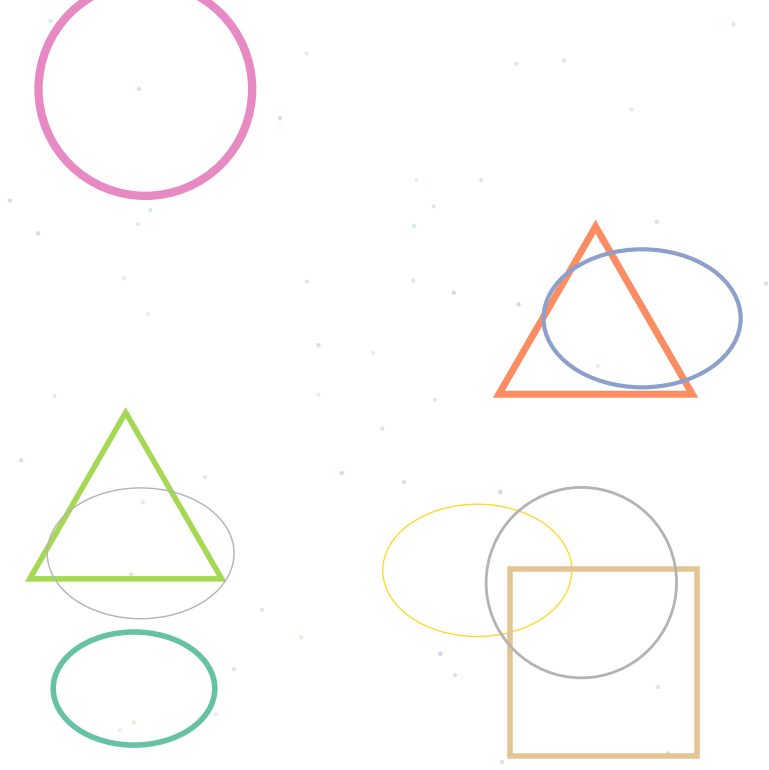[{"shape": "oval", "thickness": 2, "radius": 0.52, "center": [0.174, 0.106]}, {"shape": "triangle", "thickness": 2.5, "radius": 0.73, "center": [0.773, 0.561]}, {"shape": "oval", "thickness": 1.5, "radius": 0.64, "center": [0.834, 0.587]}, {"shape": "circle", "thickness": 3, "radius": 0.69, "center": [0.189, 0.884]}, {"shape": "triangle", "thickness": 2, "radius": 0.72, "center": [0.163, 0.32]}, {"shape": "oval", "thickness": 0.5, "radius": 0.61, "center": [0.62, 0.259]}, {"shape": "square", "thickness": 2, "radius": 0.61, "center": [0.784, 0.139]}, {"shape": "oval", "thickness": 0.5, "radius": 0.61, "center": [0.183, 0.281]}, {"shape": "circle", "thickness": 1, "radius": 0.62, "center": [0.755, 0.243]}]